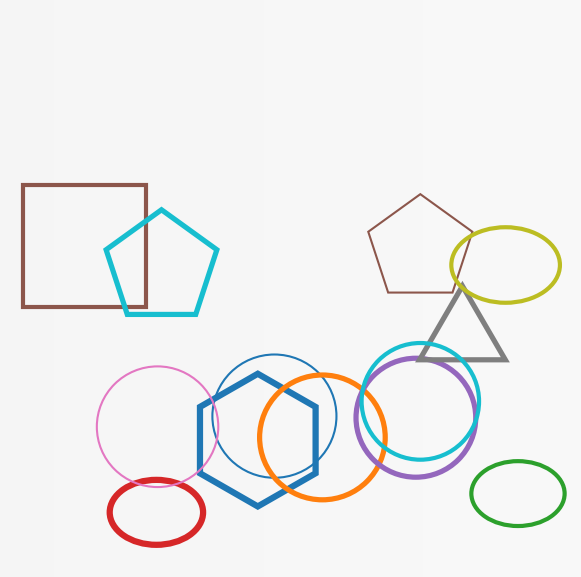[{"shape": "hexagon", "thickness": 3, "radius": 0.57, "center": [0.444, 0.237]}, {"shape": "circle", "thickness": 1, "radius": 0.53, "center": [0.472, 0.279]}, {"shape": "circle", "thickness": 2.5, "radius": 0.54, "center": [0.555, 0.242]}, {"shape": "oval", "thickness": 2, "radius": 0.4, "center": [0.891, 0.144]}, {"shape": "oval", "thickness": 3, "radius": 0.4, "center": [0.269, 0.112]}, {"shape": "circle", "thickness": 2.5, "radius": 0.51, "center": [0.715, 0.276]}, {"shape": "pentagon", "thickness": 1, "radius": 0.47, "center": [0.723, 0.569]}, {"shape": "square", "thickness": 2, "radius": 0.53, "center": [0.145, 0.573]}, {"shape": "circle", "thickness": 1, "radius": 0.52, "center": [0.271, 0.26]}, {"shape": "triangle", "thickness": 2.5, "radius": 0.43, "center": [0.796, 0.419]}, {"shape": "oval", "thickness": 2, "radius": 0.47, "center": [0.87, 0.54]}, {"shape": "circle", "thickness": 2, "radius": 0.51, "center": [0.723, 0.304]}, {"shape": "pentagon", "thickness": 2.5, "radius": 0.5, "center": [0.278, 0.536]}]